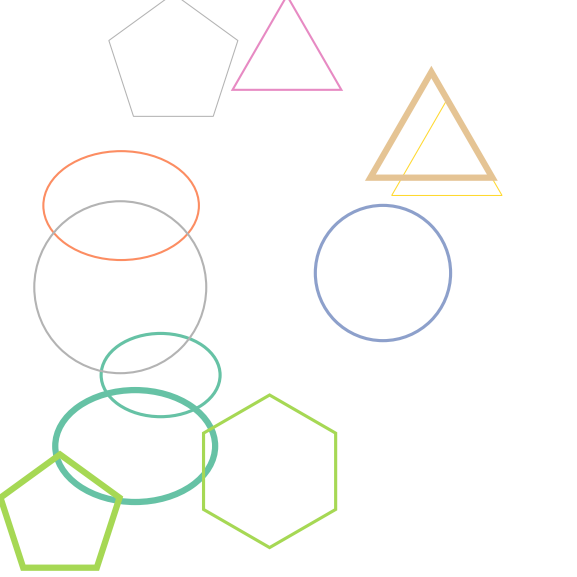[{"shape": "oval", "thickness": 1.5, "radius": 0.51, "center": [0.278, 0.35]}, {"shape": "oval", "thickness": 3, "radius": 0.69, "center": [0.234, 0.227]}, {"shape": "oval", "thickness": 1, "radius": 0.67, "center": [0.21, 0.643]}, {"shape": "circle", "thickness": 1.5, "radius": 0.59, "center": [0.663, 0.526]}, {"shape": "triangle", "thickness": 1, "radius": 0.54, "center": [0.497, 0.898]}, {"shape": "pentagon", "thickness": 3, "radius": 0.54, "center": [0.104, 0.104]}, {"shape": "hexagon", "thickness": 1.5, "radius": 0.66, "center": [0.467, 0.183]}, {"shape": "triangle", "thickness": 0.5, "radius": 0.55, "center": [0.774, 0.716]}, {"shape": "triangle", "thickness": 3, "radius": 0.61, "center": [0.747, 0.752]}, {"shape": "circle", "thickness": 1, "radius": 0.74, "center": [0.208, 0.502]}, {"shape": "pentagon", "thickness": 0.5, "radius": 0.59, "center": [0.3, 0.893]}]